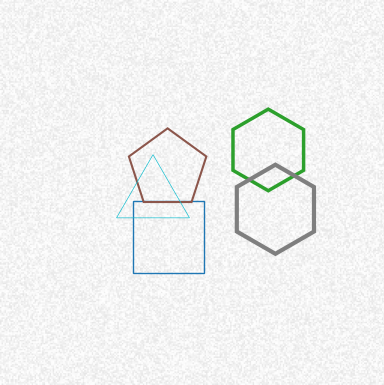[{"shape": "square", "thickness": 1, "radius": 0.47, "center": [0.438, 0.385]}, {"shape": "hexagon", "thickness": 2.5, "radius": 0.53, "center": [0.697, 0.611]}, {"shape": "pentagon", "thickness": 1.5, "radius": 0.53, "center": [0.435, 0.561]}, {"shape": "hexagon", "thickness": 3, "radius": 0.58, "center": [0.715, 0.456]}, {"shape": "triangle", "thickness": 0.5, "radius": 0.55, "center": [0.397, 0.489]}]